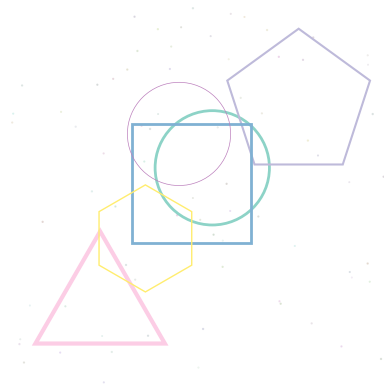[{"shape": "circle", "thickness": 2, "radius": 0.74, "center": [0.551, 0.564]}, {"shape": "pentagon", "thickness": 1.5, "radius": 0.97, "center": [0.776, 0.73]}, {"shape": "square", "thickness": 2, "radius": 0.77, "center": [0.496, 0.522]}, {"shape": "triangle", "thickness": 3, "radius": 0.97, "center": [0.26, 0.205]}, {"shape": "circle", "thickness": 0.5, "radius": 0.67, "center": [0.465, 0.652]}, {"shape": "hexagon", "thickness": 1, "radius": 0.7, "center": [0.378, 0.381]}]